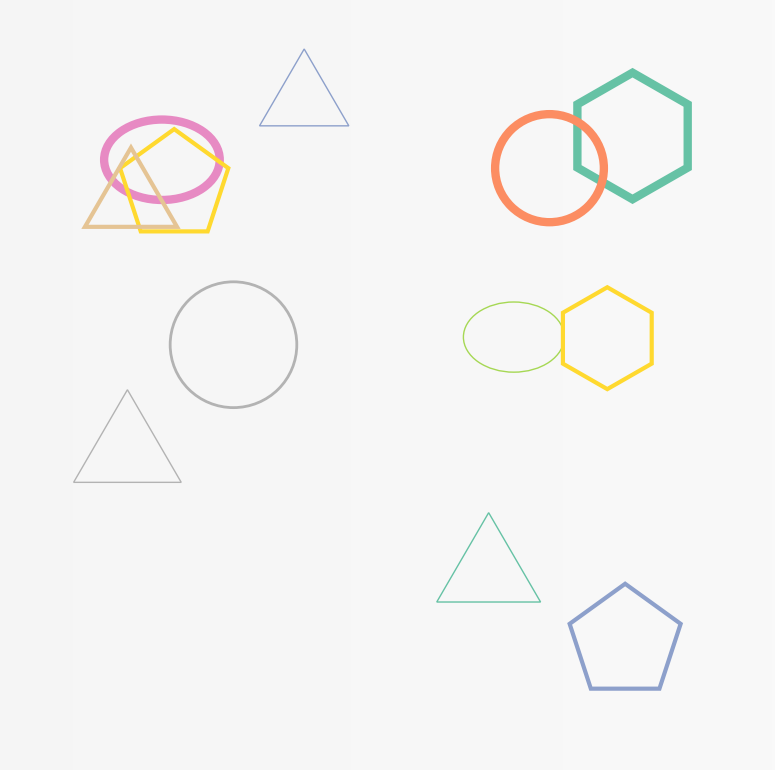[{"shape": "triangle", "thickness": 0.5, "radius": 0.39, "center": [0.631, 0.257]}, {"shape": "hexagon", "thickness": 3, "radius": 0.41, "center": [0.816, 0.823]}, {"shape": "circle", "thickness": 3, "radius": 0.35, "center": [0.709, 0.782]}, {"shape": "triangle", "thickness": 0.5, "radius": 0.33, "center": [0.392, 0.87]}, {"shape": "pentagon", "thickness": 1.5, "radius": 0.38, "center": [0.807, 0.167]}, {"shape": "oval", "thickness": 3, "radius": 0.37, "center": [0.209, 0.793]}, {"shape": "oval", "thickness": 0.5, "radius": 0.33, "center": [0.663, 0.562]}, {"shape": "hexagon", "thickness": 1.5, "radius": 0.33, "center": [0.784, 0.561]}, {"shape": "pentagon", "thickness": 1.5, "radius": 0.37, "center": [0.225, 0.759]}, {"shape": "triangle", "thickness": 1.5, "radius": 0.34, "center": [0.169, 0.74]}, {"shape": "circle", "thickness": 1, "radius": 0.41, "center": [0.301, 0.552]}, {"shape": "triangle", "thickness": 0.5, "radius": 0.4, "center": [0.164, 0.414]}]